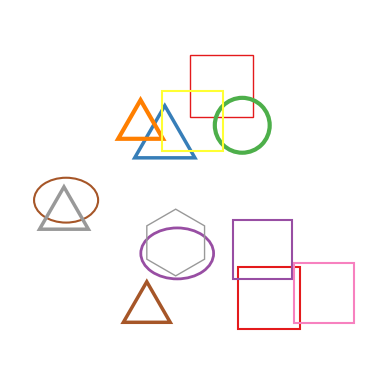[{"shape": "square", "thickness": 1, "radius": 0.41, "center": [0.576, 0.777]}, {"shape": "square", "thickness": 1.5, "radius": 0.4, "center": [0.699, 0.226]}, {"shape": "triangle", "thickness": 2.5, "radius": 0.45, "center": [0.428, 0.635]}, {"shape": "circle", "thickness": 3, "radius": 0.36, "center": [0.629, 0.675]}, {"shape": "oval", "thickness": 2, "radius": 0.47, "center": [0.46, 0.342]}, {"shape": "square", "thickness": 1.5, "radius": 0.38, "center": [0.682, 0.352]}, {"shape": "triangle", "thickness": 3, "radius": 0.34, "center": [0.365, 0.673]}, {"shape": "square", "thickness": 1.5, "radius": 0.39, "center": [0.5, 0.686]}, {"shape": "oval", "thickness": 1.5, "radius": 0.42, "center": [0.172, 0.48]}, {"shape": "triangle", "thickness": 2.5, "radius": 0.35, "center": [0.381, 0.198]}, {"shape": "square", "thickness": 1.5, "radius": 0.39, "center": [0.843, 0.239]}, {"shape": "triangle", "thickness": 2.5, "radius": 0.37, "center": [0.166, 0.441]}, {"shape": "hexagon", "thickness": 1, "radius": 0.43, "center": [0.456, 0.37]}]